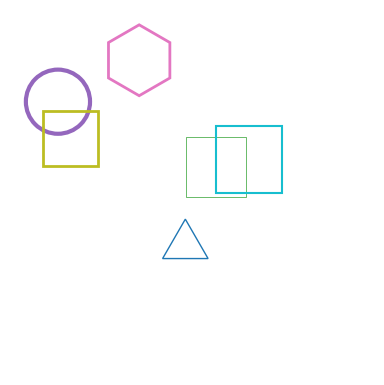[{"shape": "triangle", "thickness": 1, "radius": 0.34, "center": [0.481, 0.363]}, {"shape": "square", "thickness": 0.5, "radius": 0.39, "center": [0.561, 0.566]}, {"shape": "circle", "thickness": 3, "radius": 0.42, "center": [0.151, 0.736]}, {"shape": "hexagon", "thickness": 2, "radius": 0.46, "center": [0.361, 0.843]}, {"shape": "square", "thickness": 2, "radius": 0.36, "center": [0.184, 0.639]}, {"shape": "square", "thickness": 1.5, "radius": 0.43, "center": [0.646, 0.586]}]